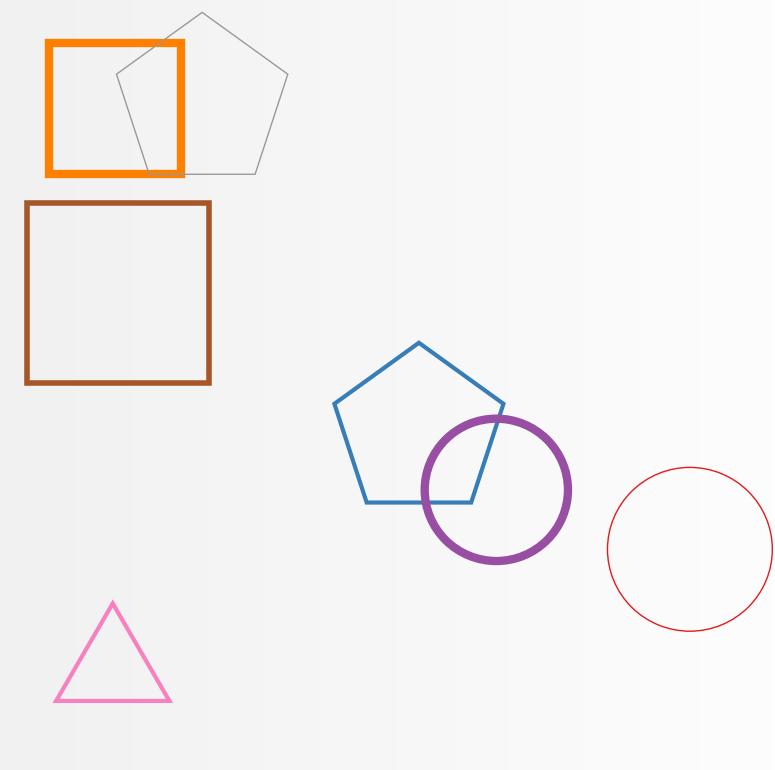[{"shape": "circle", "thickness": 0.5, "radius": 0.53, "center": [0.89, 0.287]}, {"shape": "pentagon", "thickness": 1.5, "radius": 0.57, "center": [0.541, 0.44]}, {"shape": "circle", "thickness": 3, "radius": 0.46, "center": [0.64, 0.364]}, {"shape": "square", "thickness": 3, "radius": 0.42, "center": [0.148, 0.859]}, {"shape": "square", "thickness": 2, "radius": 0.58, "center": [0.152, 0.62]}, {"shape": "triangle", "thickness": 1.5, "radius": 0.42, "center": [0.145, 0.132]}, {"shape": "pentagon", "thickness": 0.5, "radius": 0.58, "center": [0.261, 0.868]}]